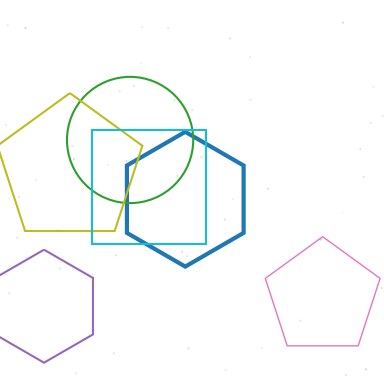[{"shape": "hexagon", "thickness": 3, "radius": 0.88, "center": [0.481, 0.483]}, {"shape": "circle", "thickness": 1.5, "radius": 0.82, "center": [0.338, 0.636]}, {"shape": "hexagon", "thickness": 1.5, "radius": 0.73, "center": [0.114, 0.205]}, {"shape": "pentagon", "thickness": 1, "radius": 0.78, "center": [0.838, 0.228]}, {"shape": "pentagon", "thickness": 1.5, "radius": 0.99, "center": [0.182, 0.56]}, {"shape": "square", "thickness": 1.5, "radius": 0.74, "center": [0.387, 0.514]}]